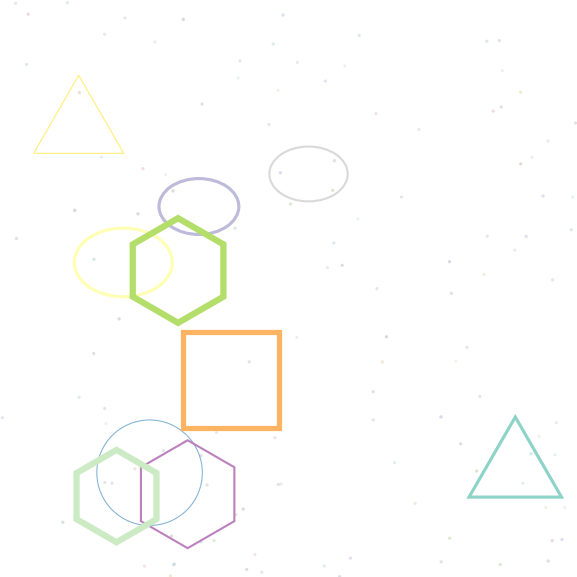[{"shape": "triangle", "thickness": 1.5, "radius": 0.46, "center": [0.892, 0.185]}, {"shape": "oval", "thickness": 1.5, "radius": 0.42, "center": [0.214, 0.545]}, {"shape": "oval", "thickness": 1.5, "radius": 0.35, "center": [0.344, 0.642]}, {"shape": "circle", "thickness": 0.5, "radius": 0.46, "center": [0.259, 0.181]}, {"shape": "square", "thickness": 2.5, "radius": 0.42, "center": [0.401, 0.342]}, {"shape": "hexagon", "thickness": 3, "radius": 0.45, "center": [0.308, 0.531]}, {"shape": "oval", "thickness": 1, "radius": 0.34, "center": [0.534, 0.698]}, {"shape": "hexagon", "thickness": 1, "radius": 0.47, "center": [0.325, 0.143]}, {"shape": "hexagon", "thickness": 3, "radius": 0.4, "center": [0.202, 0.14]}, {"shape": "triangle", "thickness": 0.5, "radius": 0.45, "center": [0.136, 0.779]}]